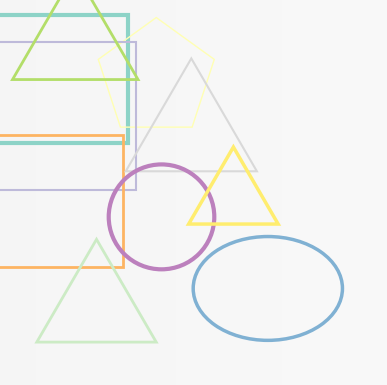[{"shape": "square", "thickness": 3, "radius": 0.84, "center": [0.164, 0.795]}, {"shape": "pentagon", "thickness": 1, "radius": 0.79, "center": [0.403, 0.797]}, {"shape": "square", "thickness": 1.5, "radius": 0.97, "center": [0.159, 0.699]}, {"shape": "oval", "thickness": 2.5, "radius": 0.96, "center": [0.691, 0.251]}, {"shape": "square", "thickness": 2, "radius": 0.86, "center": [0.145, 0.478]}, {"shape": "triangle", "thickness": 2, "radius": 0.93, "center": [0.194, 0.887]}, {"shape": "triangle", "thickness": 1.5, "radius": 0.98, "center": [0.494, 0.653]}, {"shape": "circle", "thickness": 3, "radius": 0.68, "center": [0.417, 0.437]}, {"shape": "triangle", "thickness": 2, "radius": 0.89, "center": [0.249, 0.2]}, {"shape": "triangle", "thickness": 2.5, "radius": 0.67, "center": [0.602, 0.485]}]